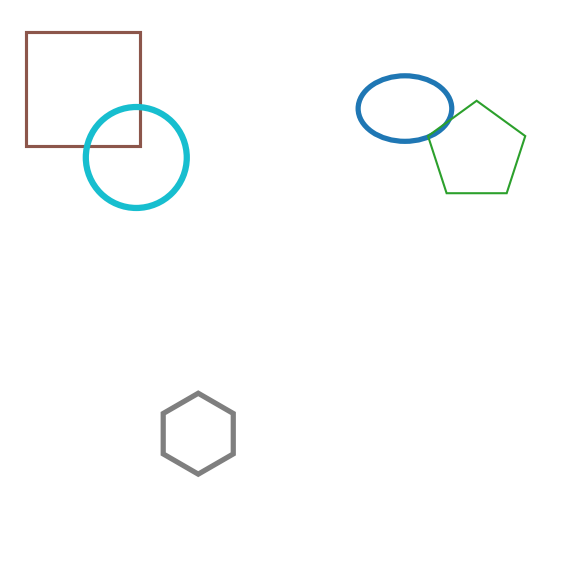[{"shape": "oval", "thickness": 2.5, "radius": 0.41, "center": [0.701, 0.811]}, {"shape": "pentagon", "thickness": 1, "radius": 0.44, "center": [0.825, 0.736]}, {"shape": "square", "thickness": 1.5, "radius": 0.49, "center": [0.144, 0.845]}, {"shape": "hexagon", "thickness": 2.5, "radius": 0.35, "center": [0.343, 0.248]}, {"shape": "circle", "thickness": 3, "radius": 0.44, "center": [0.236, 0.726]}]